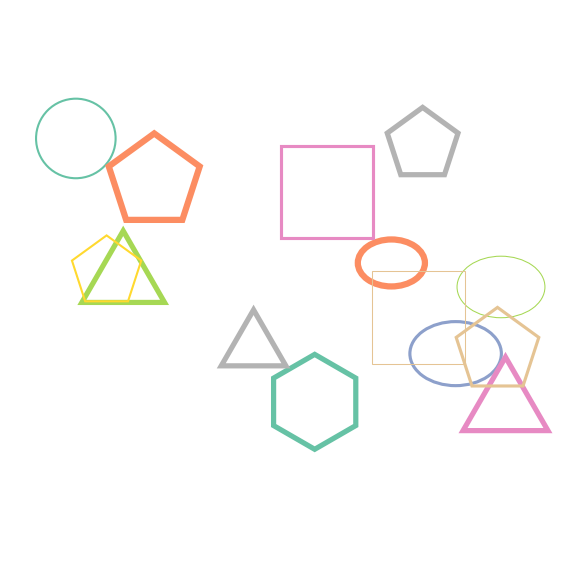[{"shape": "circle", "thickness": 1, "radius": 0.34, "center": [0.131, 0.759]}, {"shape": "hexagon", "thickness": 2.5, "radius": 0.41, "center": [0.545, 0.303]}, {"shape": "pentagon", "thickness": 3, "radius": 0.41, "center": [0.267, 0.685]}, {"shape": "oval", "thickness": 3, "radius": 0.29, "center": [0.678, 0.544]}, {"shape": "oval", "thickness": 1.5, "radius": 0.4, "center": [0.789, 0.387]}, {"shape": "square", "thickness": 1.5, "radius": 0.4, "center": [0.566, 0.666]}, {"shape": "triangle", "thickness": 2.5, "radius": 0.42, "center": [0.875, 0.296]}, {"shape": "oval", "thickness": 0.5, "radius": 0.38, "center": [0.868, 0.502]}, {"shape": "triangle", "thickness": 2.5, "radius": 0.41, "center": [0.213, 0.517]}, {"shape": "pentagon", "thickness": 1, "radius": 0.32, "center": [0.185, 0.528]}, {"shape": "square", "thickness": 0.5, "radius": 0.4, "center": [0.725, 0.45]}, {"shape": "pentagon", "thickness": 1.5, "radius": 0.38, "center": [0.861, 0.392]}, {"shape": "triangle", "thickness": 2.5, "radius": 0.32, "center": [0.439, 0.398]}, {"shape": "pentagon", "thickness": 2.5, "radius": 0.32, "center": [0.732, 0.749]}]